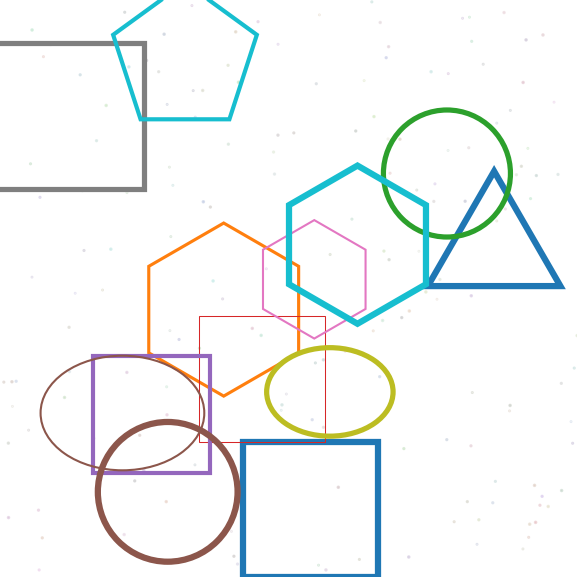[{"shape": "square", "thickness": 3, "radius": 0.59, "center": [0.538, 0.117]}, {"shape": "triangle", "thickness": 3, "radius": 0.66, "center": [0.856, 0.57]}, {"shape": "hexagon", "thickness": 1.5, "radius": 0.75, "center": [0.387, 0.463]}, {"shape": "circle", "thickness": 2.5, "radius": 0.55, "center": [0.774, 0.699]}, {"shape": "square", "thickness": 0.5, "radius": 0.54, "center": [0.454, 0.343]}, {"shape": "square", "thickness": 2, "radius": 0.51, "center": [0.262, 0.282]}, {"shape": "circle", "thickness": 3, "radius": 0.6, "center": [0.29, 0.147]}, {"shape": "oval", "thickness": 1, "radius": 0.71, "center": [0.212, 0.284]}, {"shape": "hexagon", "thickness": 1, "radius": 0.51, "center": [0.544, 0.515]}, {"shape": "square", "thickness": 2.5, "radius": 0.63, "center": [0.123, 0.799]}, {"shape": "oval", "thickness": 2.5, "radius": 0.55, "center": [0.571, 0.32]}, {"shape": "pentagon", "thickness": 2, "radius": 0.65, "center": [0.32, 0.898]}, {"shape": "hexagon", "thickness": 3, "radius": 0.68, "center": [0.619, 0.575]}]